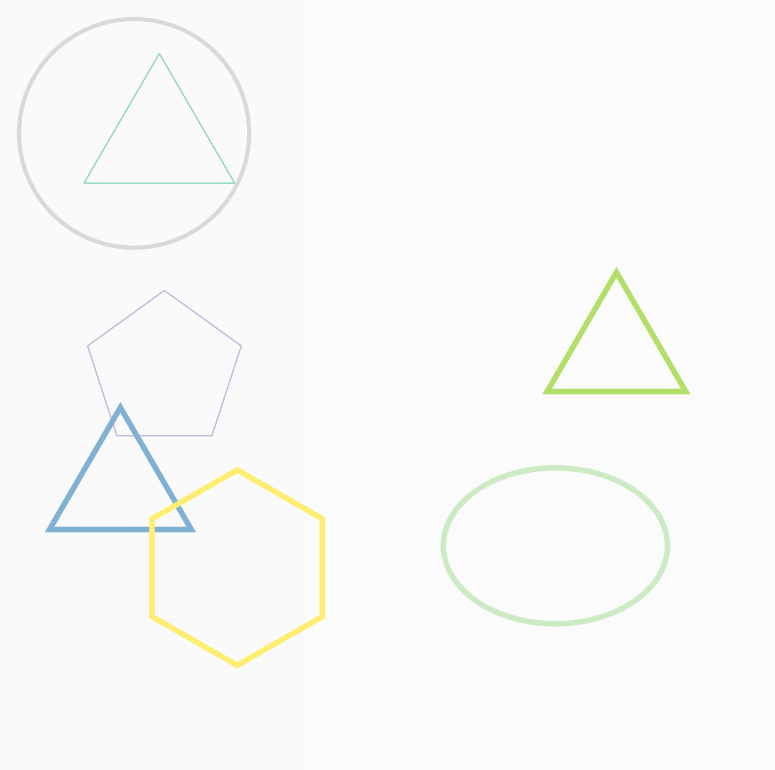[{"shape": "triangle", "thickness": 0.5, "radius": 0.56, "center": [0.206, 0.818]}, {"shape": "pentagon", "thickness": 0.5, "radius": 0.52, "center": [0.212, 0.519]}, {"shape": "triangle", "thickness": 2, "radius": 0.53, "center": [0.155, 0.365]}, {"shape": "triangle", "thickness": 2, "radius": 0.52, "center": [0.795, 0.543]}, {"shape": "circle", "thickness": 1.5, "radius": 0.74, "center": [0.173, 0.827]}, {"shape": "oval", "thickness": 2, "radius": 0.72, "center": [0.717, 0.291]}, {"shape": "hexagon", "thickness": 2, "radius": 0.63, "center": [0.306, 0.263]}]